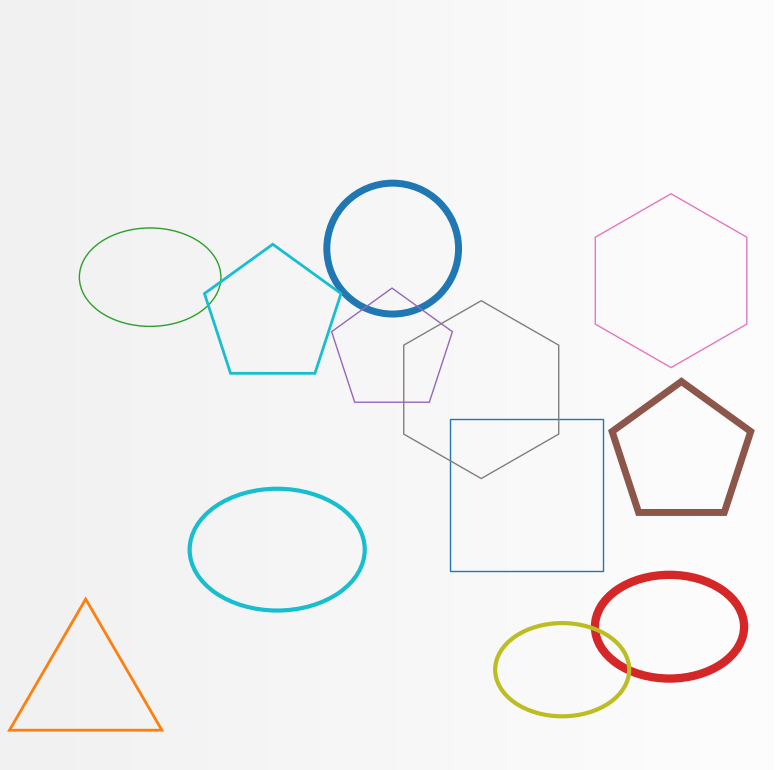[{"shape": "square", "thickness": 0.5, "radius": 0.49, "center": [0.679, 0.357]}, {"shape": "circle", "thickness": 2.5, "radius": 0.42, "center": [0.507, 0.677]}, {"shape": "triangle", "thickness": 1, "radius": 0.57, "center": [0.111, 0.108]}, {"shape": "oval", "thickness": 0.5, "radius": 0.46, "center": [0.194, 0.64]}, {"shape": "oval", "thickness": 3, "radius": 0.48, "center": [0.864, 0.186]}, {"shape": "pentagon", "thickness": 0.5, "radius": 0.41, "center": [0.506, 0.544]}, {"shape": "pentagon", "thickness": 2.5, "radius": 0.47, "center": [0.879, 0.411]}, {"shape": "hexagon", "thickness": 0.5, "radius": 0.56, "center": [0.866, 0.635]}, {"shape": "hexagon", "thickness": 0.5, "radius": 0.58, "center": [0.621, 0.494]}, {"shape": "oval", "thickness": 1.5, "radius": 0.43, "center": [0.725, 0.13]}, {"shape": "pentagon", "thickness": 1, "radius": 0.46, "center": [0.352, 0.59]}, {"shape": "oval", "thickness": 1.5, "radius": 0.56, "center": [0.358, 0.286]}]